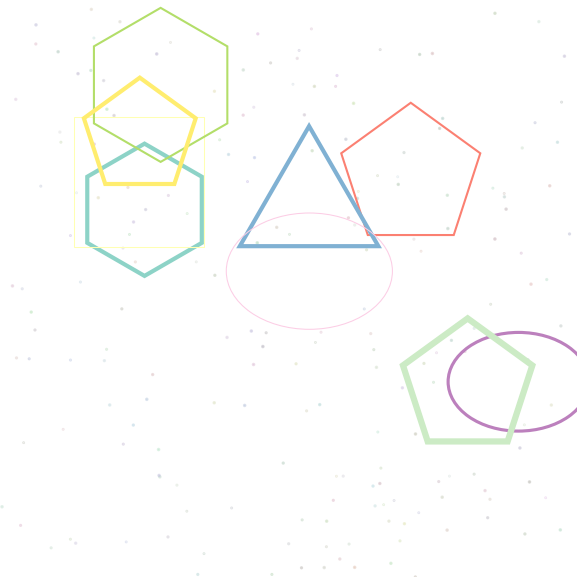[{"shape": "hexagon", "thickness": 2, "radius": 0.57, "center": [0.25, 0.636]}, {"shape": "square", "thickness": 0.5, "radius": 0.56, "center": [0.241, 0.684]}, {"shape": "pentagon", "thickness": 1, "radius": 0.63, "center": [0.711, 0.695]}, {"shape": "triangle", "thickness": 2, "radius": 0.69, "center": [0.535, 0.642]}, {"shape": "hexagon", "thickness": 1, "radius": 0.67, "center": [0.278, 0.852]}, {"shape": "oval", "thickness": 0.5, "radius": 0.72, "center": [0.536, 0.53]}, {"shape": "oval", "thickness": 1.5, "radius": 0.61, "center": [0.898, 0.338]}, {"shape": "pentagon", "thickness": 3, "radius": 0.59, "center": [0.81, 0.33]}, {"shape": "pentagon", "thickness": 2, "radius": 0.51, "center": [0.242, 0.763]}]